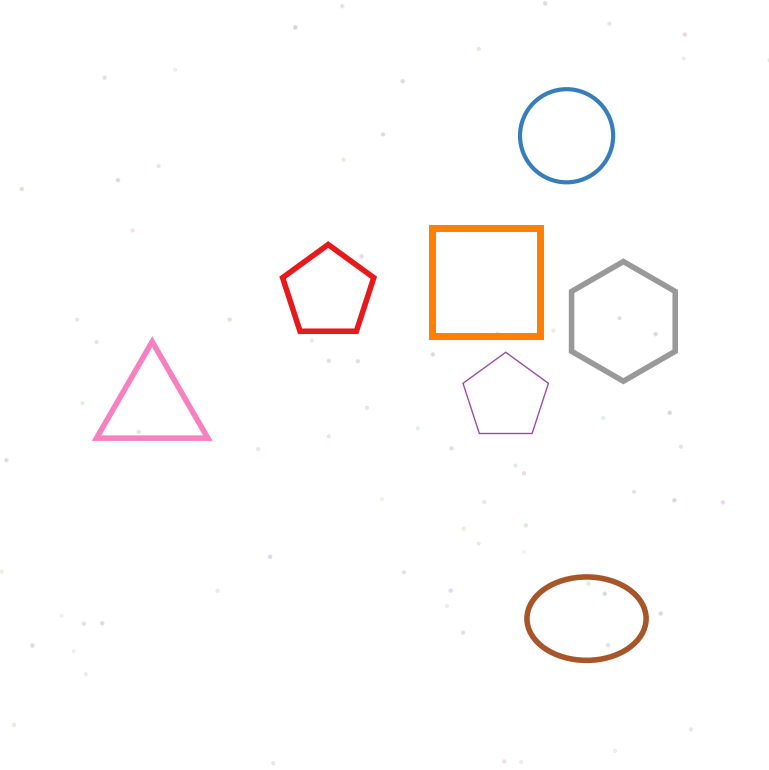[{"shape": "pentagon", "thickness": 2, "radius": 0.31, "center": [0.426, 0.62]}, {"shape": "circle", "thickness": 1.5, "radius": 0.3, "center": [0.736, 0.824]}, {"shape": "pentagon", "thickness": 0.5, "radius": 0.29, "center": [0.657, 0.484]}, {"shape": "square", "thickness": 2.5, "radius": 0.35, "center": [0.631, 0.634]}, {"shape": "oval", "thickness": 2, "radius": 0.39, "center": [0.762, 0.197]}, {"shape": "triangle", "thickness": 2, "radius": 0.42, "center": [0.198, 0.473]}, {"shape": "hexagon", "thickness": 2, "radius": 0.39, "center": [0.81, 0.583]}]